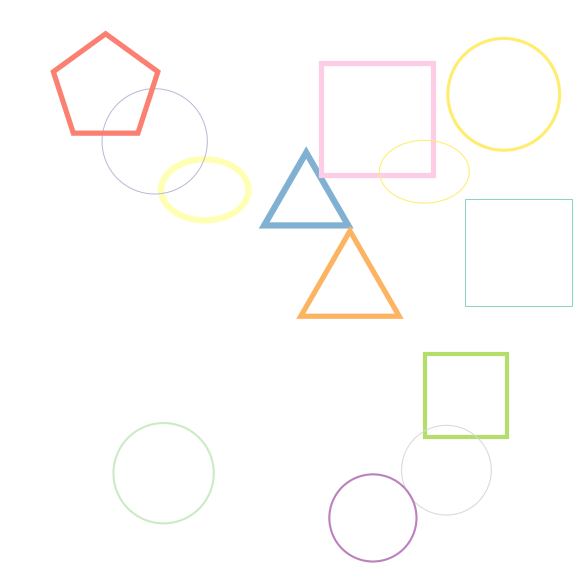[{"shape": "square", "thickness": 0.5, "radius": 0.47, "center": [0.898, 0.562]}, {"shape": "oval", "thickness": 3, "radius": 0.38, "center": [0.355, 0.67]}, {"shape": "circle", "thickness": 0.5, "radius": 0.46, "center": [0.268, 0.754]}, {"shape": "pentagon", "thickness": 2.5, "radius": 0.48, "center": [0.183, 0.846]}, {"shape": "triangle", "thickness": 3, "radius": 0.42, "center": [0.53, 0.651]}, {"shape": "triangle", "thickness": 2.5, "radius": 0.49, "center": [0.606, 0.501]}, {"shape": "square", "thickness": 2, "radius": 0.36, "center": [0.807, 0.314]}, {"shape": "square", "thickness": 2.5, "radius": 0.48, "center": [0.652, 0.793]}, {"shape": "circle", "thickness": 0.5, "radius": 0.39, "center": [0.773, 0.185]}, {"shape": "circle", "thickness": 1, "radius": 0.38, "center": [0.646, 0.102]}, {"shape": "circle", "thickness": 1, "radius": 0.43, "center": [0.283, 0.18]}, {"shape": "circle", "thickness": 1.5, "radius": 0.48, "center": [0.872, 0.836]}, {"shape": "oval", "thickness": 0.5, "radius": 0.39, "center": [0.735, 0.702]}]